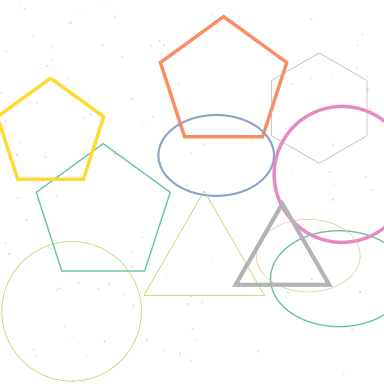[{"shape": "oval", "thickness": 1, "radius": 0.89, "center": [0.881, 0.276]}, {"shape": "pentagon", "thickness": 1, "radius": 0.91, "center": [0.268, 0.444]}, {"shape": "pentagon", "thickness": 2.5, "radius": 0.86, "center": [0.581, 0.784]}, {"shape": "oval", "thickness": 1.5, "radius": 0.75, "center": [0.561, 0.596]}, {"shape": "circle", "thickness": 2.5, "radius": 0.88, "center": [0.889, 0.547]}, {"shape": "circle", "thickness": 0.5, "radius": 0.91, "center": [0.186, 0.191]}, {"shape": "triangle", "thickness": 0.5, "radius": 0.91, "center": [0.53, 0.323]}, {"shape": "pentagon", "thickness": 2.5, "radius": 0.73, "center": [0.131, 0.652]}, {"shape": "oval", "thickness": 0.5, "radius": 0.67, "center": [0.8, 0.336]}, {"shape": "hexagon", "thickness": 0.5, "radius": 0.72, "center": [0.829, 0.719]}, {"shape": "triangle", "thickness": 3, "radius": 0.7, "center": [0.733, 0.331]}]